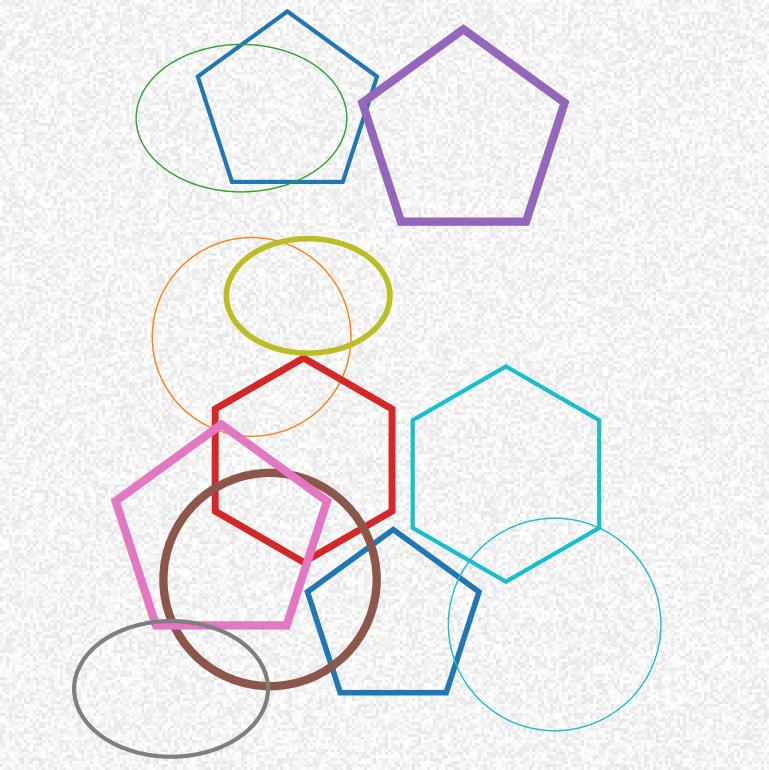[{"shape": "pentagon", "thickness": 2, "radius": 0.59, "center": [0.511, 0.195]}, {"shape": "pentagon", "thickness": 1.5, "radius": 0.61, "center": [0.373, 0.863]}, {"shape": "circle", "thickness": 0.5, "radius": 0.65, "center": [0.327, 0.562]}, {"shape": "oval", "thickness": 0.5, "radius": 0.68, "center": [0.314, 0.847]}, {"shape": "hexagon", "thickness": 2.5, "radius": 0.66, "center": [0.394, 0.402]}, {"shape": "pentagon", "thickness": 3, "radius": 0.69, "center": [0.602, 0.824]}, {"shape": "circle", "thickness": 3, "radius": 0.69, "center": [0.351, 0.247]}, {"shape": "pentagon", "thickness": 3, "radius": 0.72, "center": [0.287, 0.304]}, {"shape": "oval", "thickness": 1.5, "radius": 0.63, "center": [0.222, 0.105]}, {"shape": "oval", "thickness": 2, "radius": 0.53, "center": [0.4, 0.616]}, {"shape": "hexagon", "thickness": 1.5, "radius": 0.7, "center": [0.657, 0.384]}, {"shape": "circle", "thickness": 0.5, "radius": 0.69, "center": [0.72, 0.189]}]